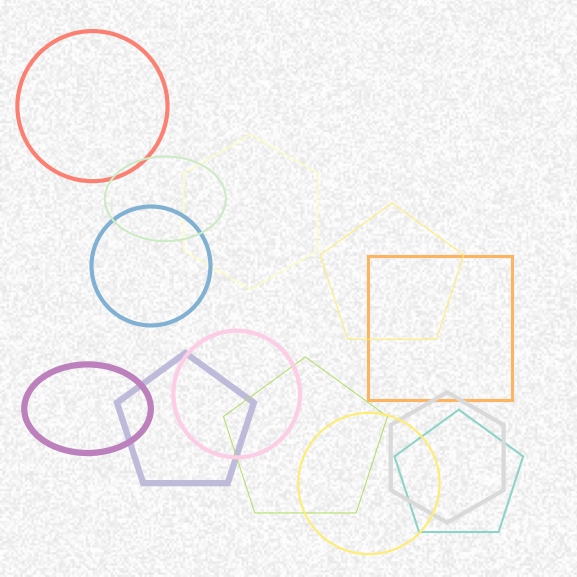[{"shape": "pentagon", "thickness": 1, "radius": 0.59, "center": [0.794, 0.173]}, {"shape": "hexagon", "thickness": 0.5, "radius": 0.67, "center": [0.434, 0.632]}, {"shape": "pentagon", "thickness": 3, "radius": 0.62, "center": [0.321, 0.263]}, {"shape": "circle", "thickness": 2, "radius": 0.65, "center": [0.16, 0.815]}, {"shape": "circle", "thickness": 2, "radius": 0.51, "center": [0.261, 0.539]}, {"shape": "square", "thickness": 1.5, "radius": 0.62, "center": [0.762, 0.432]}, {"shape": "pentagon", "thickness": 0.5, "radius": 0.75, "center": [0.529, 0.232]}, {"shape": "circle", "thickness": 2, "radius": 0.55, "center": [0.41, 0.317]}, {"shape": "hexagon", "thickness": 2, "radius": 0.56, "center": [0.774, 0.207]}, {"shape": "oval", "thickness": 3, "radius": 0.55, "center": [0.152, 0.291]}, {"shape": "oval", "thickness": 1, "radius": 0.52, "center": [0.286, 0.655]}, {"shape": "circle", "thickness": 1, "radius": 0.61, "center": [0.639, 0.162]}, {"shape": "pentagon", "thickness": 0.5, "radius": 0.65, "center": [0.679, 0.517]}]